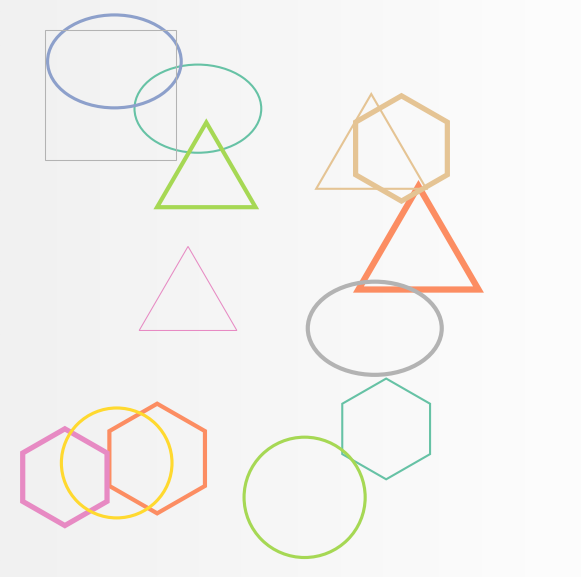[{"shape": "hexagon", "thickness": 1, "radius": 0.44, "center": [0.664, 0.256]}, {"shape": "oval", "thickness": 1, "radius": 0.55, "center": [0.34, 0.811]}, {"shape": "hexagon", "thickness": 2, "radius": 0.47, "center": [0.27, 0.205]}, {"shape": "triangle", "thickness": 3, "radius": 0.6, "center": [0.72, 0.557]}, {"shape": "oval", "thickness": 1.5, "radius": 0.57, "center": [0.197, 0.893]}, {"shape": "triangle", "thickness": 0.5, "radius": 0.49, "center": [0.323, 0.475]}, {"shape": "hexagon", "thickness": 2.5, "radius": 0.42, "center": [0.112, 0.173]}, {"shape": "circle", "thickness": 1.5, "radius": 0.52, "center": [0.524, 0.138]}, {"shape": "triangle", "thickness": 2, "radius": 0.49, "center": [0.355, 0.689]}, {"shape": "circle", "thickness": 1.5, "radius": 0.48, "center": [0.201, 0.197]}, {"shape": "triangle", "thickness": 1, "radius": 0.55, "center": [0.639, 0.727]}, {"shape": "hexagon", "thickness": 2.5, "radius": 0.46, "center": [0.691, 0.742]}, {"shape": "square", "thickness": 0.5, "radius": 0.56, "center": [0.19, 0.835]}, {"shape": "oval", "thickness": 2, "radius": 0.58, "center": [0.645, 0.431]}]